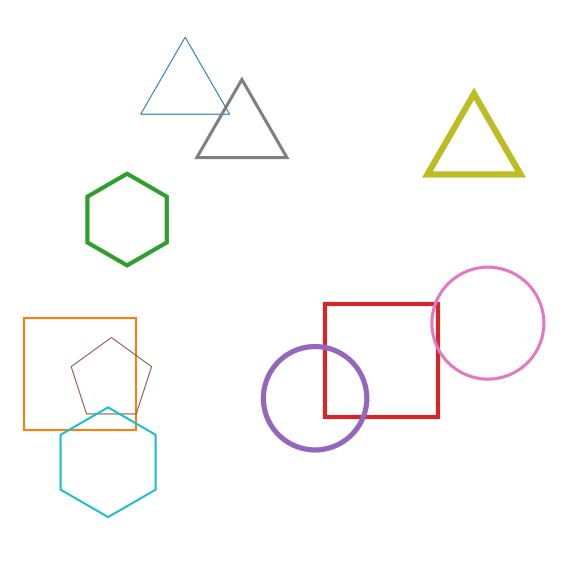[{"shape": "triangle", "thickness": 0.5, "radius": 0.44, "center": [0.321, 0.846]}, {"shape": "square", "thickness": 1, "radius": 0.48, "center": [0.139, 0.351]}, {"shape": "hexagon", "thickness": 2, "radius": 0.4, "center": [0.22, 0.619]}, {"shape": "square", "thickness": 2, "radius": 0.49, "center": [0.661, 0.375]}, {"shape": "circle", "thickness": 2.5, "radius": 0.45, "center": [0.546, 0.31]}, {"shape": "pentagon", "thickness": 0.5, "radius": 0.37, "center": [0.193, 0.342]}, {"shape": "circle", "thickness": 1.5, "radius": 0.48, "center": [0.845, 0.44]}, {"shape": "triangle", "thickness": 1.5, "radius": 0.45, "center": [0.419, 0.771]}, {"shape": "triangle", "thickness": 3, "radius": 0.47, "center": [0.821, 0.744]}, {"shape": "hexagon", "thickness": 1, "radius": 0.47, "center": [0.187, 0.199]}]